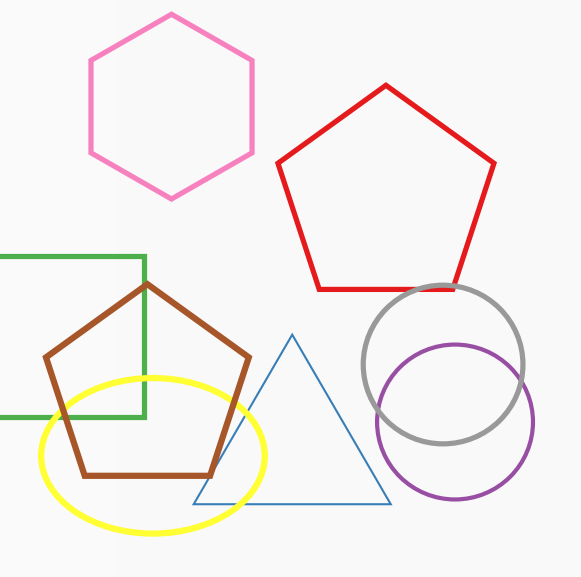[{"shape": "pentagon", "thickness": 2.5, "radius": 0.98, "center": [0.664, 0.656]}, {"shape": "triangle", "thickness": 1, "radius": 0.98, "center": [0.503, 0.224]}, {"shape": "square", "thickness": 2.5, "radius": 0.69, "center": [0.108, 0.416]}, {"shape": "circle", "thickness": 2, "radius": 0.67, "center": [0.783, 0.268]}, {"shape": "oval", "thickness": 3, "radius": 0.96, "center": [0.263, 0.21]}, {"shape": "pentagon", "thickness": 3, "radius": 0.92, "center": [0.254, 0.324]}, {"shape": "hexagon", "thickness": 2.5, "radius": 0.8, "center": [0.295, 0.814]}, {"shape": "circle", "thickness": 2.5, "radius": 0.69, "center": [0.762, 0.368]}]